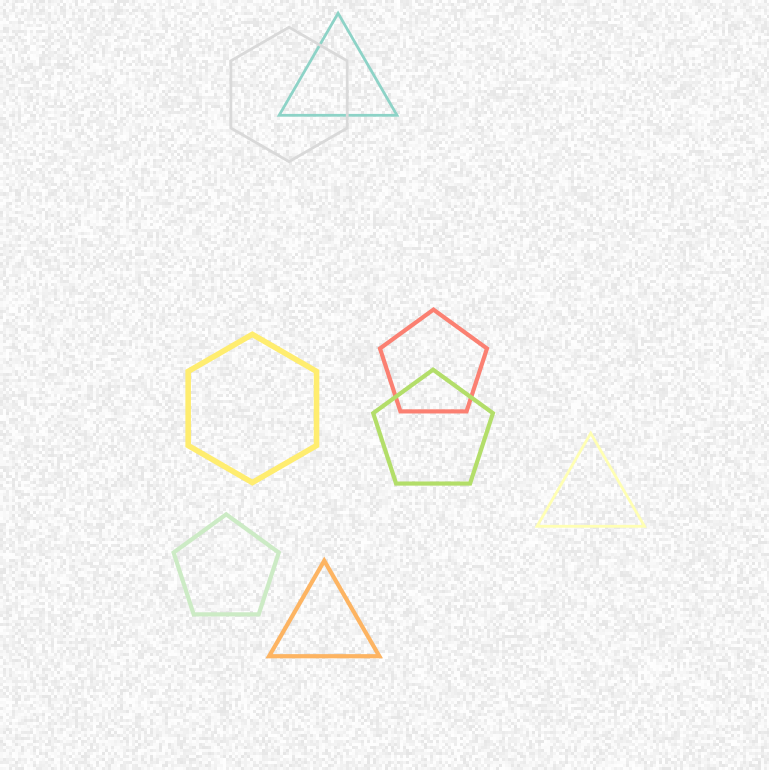[{"shape": "triangle", "thickness": 1, "radius": 0.44, "center": [0.439, 0.894]}, {"shape": "triangle", "thickness": 1, "radius": 0.4, "center": [0.767, 0.357]}, {"shape": "pentagon", "thickness": 1.5, "radius": 0.37, "center": [0.563, 0.525]}, {"shape": "triangle", "thickness": 1.5, "radius": 0.41, "center": [0.421, 0.189]}, {"shape": "pentagon", "thickness": 1.5, "radius": 0.41, "center": [0.562, 0.438]}, {"shape": "hexagon", "thickness": 1, "radius": 0.44, "center": [0.375, 0.877]}, {"shape": "pentagon", "thickness": 1.5, "radius": 0.36, "center": [0.294, 0.26]}, {"shape": "hexagon", "thickness": 2, "radius": 0.48, "center": [0.328, 0.47]}]